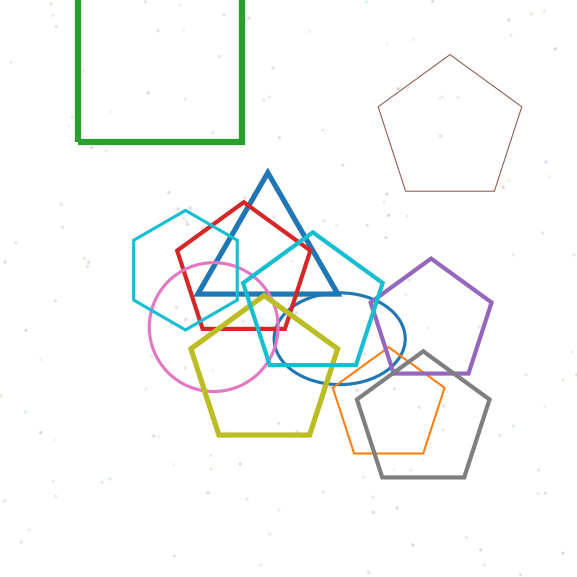[{"shape": "triangle", "thickness": 2.5, "radius": 0.7, "center": [0.464, 0.56]}, {"shape": "oval", "thickness": 1.5, "radius": 0.57, "center": [0.588, 0.413]}, {"shape": "pentagon", "thickness": 1, "radius": 0.51, "center": [0.673, 0.296]}, {"shape": "square", "thickness": 3, "radius": 0.71, "center": [0.277, 0.895]}, {"shape": "pentagon", "thickness": 2, "radius": 0.61, "center": [0.422, 0.528]}, {"shape": "pentagon", "thickness": 2, "radius": 0.55, "center": [0.747, 0.441]}, {"shape": "pentagon", "thickness": 0.5, "radius": 0.65, "center": [0.779, 0.774]}, {"shape": "circle", "thickness": 1.5, "radius": 0.56, "center": [0.37, 0.433]}, {"shape": "pentagon", "thickness": 2, "radius": 0.6, "center": [0.733, 0.27]}, {"shape": "pentagon", "thickness": 2.5, "radius": 0.67, "center": [0.458, 0.354]}, {"shape": "pentagon", "thickness": 2, "radius": 0.64, "center": [0.542, 0.47]}, {"shape": "hexagon", "thickness": 1.5, "radius": 0.52, "center": [0.321, 0.531]}]